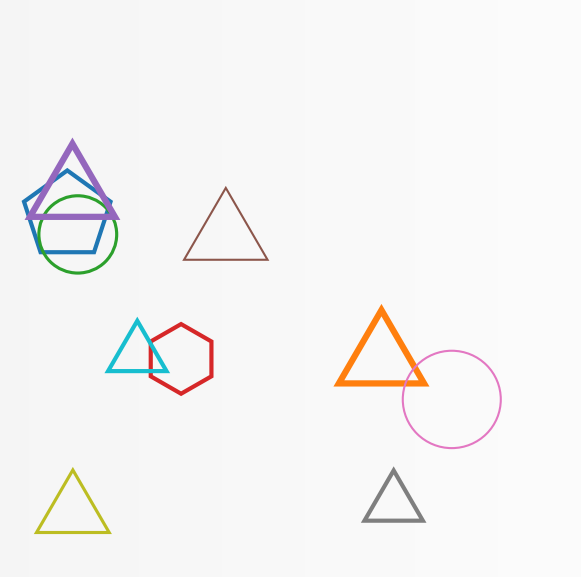[{"shape": "pentagon", "thickness": 2, "radius": 0.39, "center": [0.116, 0.626]}, {"shape": "triangle", "thickness": 3, "radius": 0.42, "center": [0.656, 0.378]}, {"shape": "circle", "thickness": 1.5, "radius": 0.33, "center": [0.134, 0.593]}, {"shape": "hexagon", "thickness": 2, "radius": 0.3, "center": [0.312, 0.378]}, {"shape": "triangle", "thickness": 3, "radius": 0.42, "center": [0.125, 0.666]}, {"shape": "triangle", "thickness": 1, "radius": 0.41, "center": [0.388, 0.591]}, {"shape": "circle", "thickness": 1, "radius": 0.42, "center": [0.777, 0.307]}, {"shape": "triangle", "thickness": 2, "radius": 0.29, "center": [0.677, 0.127]}, {"shape": "triangle", "thickness": 1.5, "radius": 0.36, "center": [0.125, 0.113]}, {"shape": "triangle", "thickness": 2, "radius": 0.29, "center": [0.236, 0.386]}]